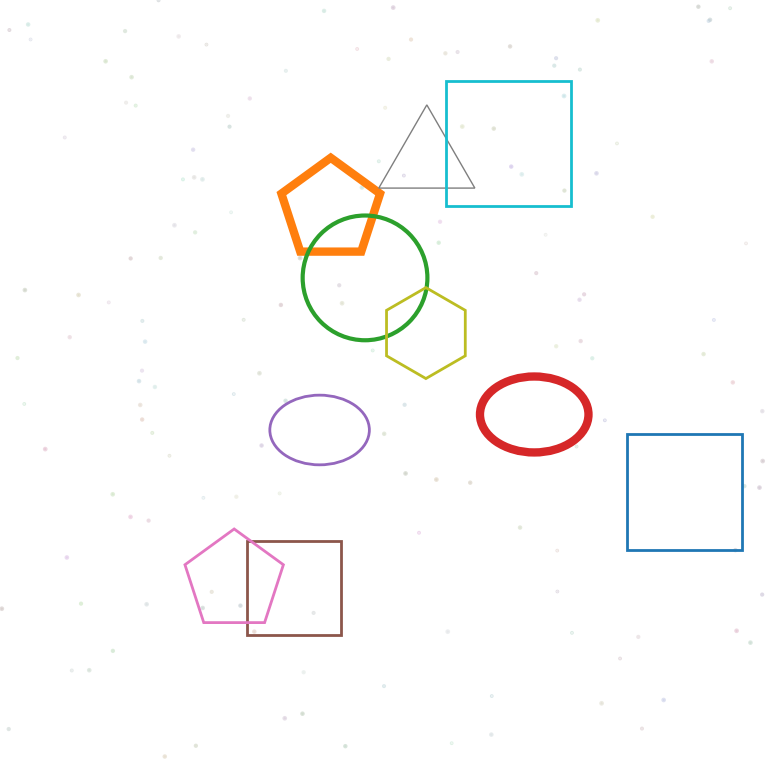[{"shape": "square", "thickness": 1, "radius": 0.38, "center": [0.889, 0.361]}, {"shape": "pentagon", "thickness": 3, "radius": 0.34, "center": [0.43, 0.728]}, {"shape": "circle", "thickness": 1.5, "radius": 0.4, "center": [0.474, 0.639]}, {"shape": "oval", "thickness": 3, "radius": 0.35, "center": [0.694, 0.462]}, {"shape": "oval", "thickness": 1, "radius": 0.32, "center": [0.415, 0.442]}, {"shape": "square", "thickness": 1, "radius": 0.3, "center": [0.382, 0.236]}, {"shape": "pentagon", "thickness": 1, "radius": 0.34, "center": [0.304, 0.246]}, {"shape": "triangle", "thickness": 0.5, "radius": 0.36, "center": [0.554, 0.792]}, {"shape": "hexagon", "thickness": 1, "radius": 0.3, "center": [0.553, 0.567]}, {"shape": "square", "thickness": 1, "radius": 0.41, "center": [0.66, 0.814]}]